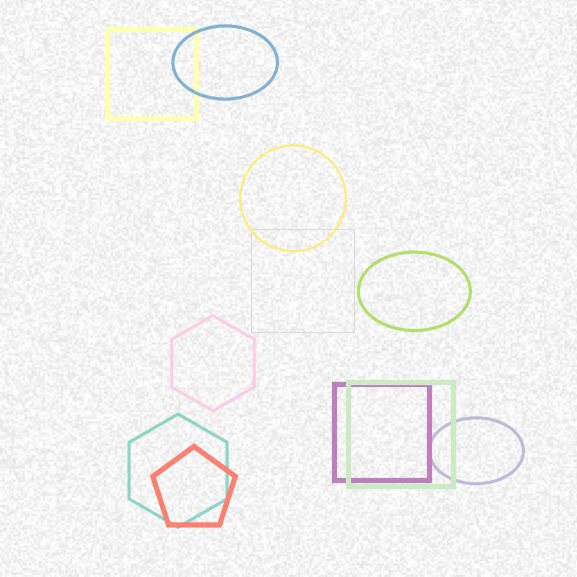[{"shape": "hexagon", "thickness": 1.5, "radius": 0.49, "center": [0.308, 0.184]}, {"shape": "square", "thickness": 2.5, "radius": 0.38, "center": [0.263, 0.872]}, {"shape": "oval", "thickness": 1.5, "radius": 0.41, "center": [0.825, 0.219]}, {"shape": "pentagon", "thickness": 2.5, "radius": 0.38, "center": [0.336, 0.151]}, {"shape": "oval", "thickness": 1.5, "radius": 0.45, "center": [0.39, 0.891]}, {"shape": "oval", "thickness": 1.5, "radius": 0.48, "center": [0.718, 0.495]}, {"shape": "hexagon", "thickness": 1.5, "radius": 0.41, "center": [0.369, 0.37]}, {"shape": "square", "thickness": 0.5, "radius": 0.45, "center": [0.524, 0.514]}, {"shape": "square", "thickness": 2.5, "radius": 0.41, "center": [0.661, 0.251]}, {"shape": "square", "thickness": 2.5, "radius": 0.45, "center": [0.693, 0.247]}, {"shape": "circle", "thickness": 1, "radius": 0.46, "center": [0.508, 0.656]}]